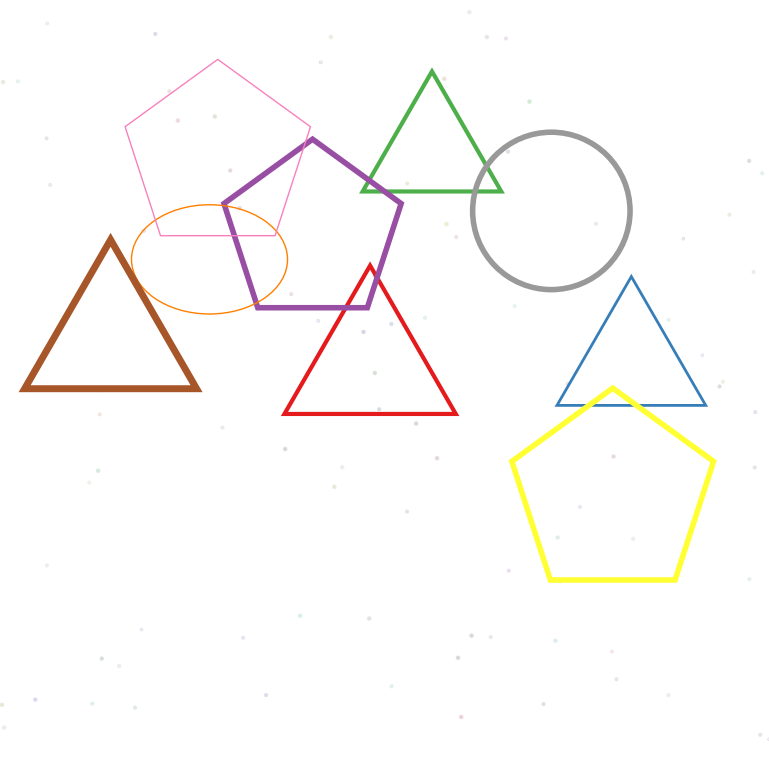[{"shape": "triangle", "thickness": 1.5, "radius": 0.64, "center": [0.481, 0.527]}, {"shape": "triangle", "thickness": 1, "radius": 0.56, "center": [0.82, 0.529]}, {"shape": "triangle", "thickness": 1.5, "radius": 0.52, "center": [0.561, 0.803]}, {"shape": "pentagon", "thickness": 2, "radius": 0.6, "center": [0.406, 0.698]}, {"shape": "oval", "thickness": 0.5, "radius": 0.51, "center": [0.272, 0.663]}, {"shape": "pentagon", "thickness": 2, "radius": 0.69, "center": [0.796, 0.358]}, {"shape": "triangle", "thickness": 2.5, "radius": 0.64, "center": [0.144, 0.56]}, {"shape": "pentagon", "thickness": 0.5, "radius": 0.63, "center": [0.283, 0.796]}, {"shape": "circle", "thickness": 2, "radius": 0.51, "center": [0.716, 0.726]}]